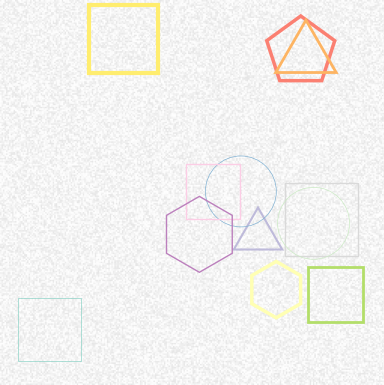[{"shape": "square", "thickness": 0.5, "radius": 0.41, "center": [0.128, 0.144]}, {"shape": "hexagon", "thickness": 2.5, "radius": 0.37, "center": [0.717, 0.248]}, {"shape": "triangle", "thickness": 1.5, "radius": 0.36, "center": [0.67, 0.388]}, {"shape": "pentagon", "thickness": 2.5, "radius": 0.46, "center": [0.781, 0.866]}, {"shape": "circle", "thickness": 0.5, "radius": 0.46, "center": [0.626, 0.503]}, {"shape": "triangle", "thickness": 2, "radius": 0.45, "center": [0.795, 0.857]}, {"shape": "square", "thickness": 2, "radius": 0.36, "center": [0.871, 0.235]}, {"shape": "square", "thickness": 1, "radius": 0.35, "center": [0.553, 0.502]}, {"shape": "square", "thickness": 1, "radius": 0.48, "center": [0.834, 0.429]}, {"shape": "hexagon", "thickness": 1, "radius": 0.49, "center": [0.518, 0.391]}, {"shape": "circle", "thickness": 0.5, "radius": 0.47, "center": [0.814, 0.42]}, {"shape": "square", "thickness": 3, "radius": 0.44, "center": [0.321, 0.898]}]